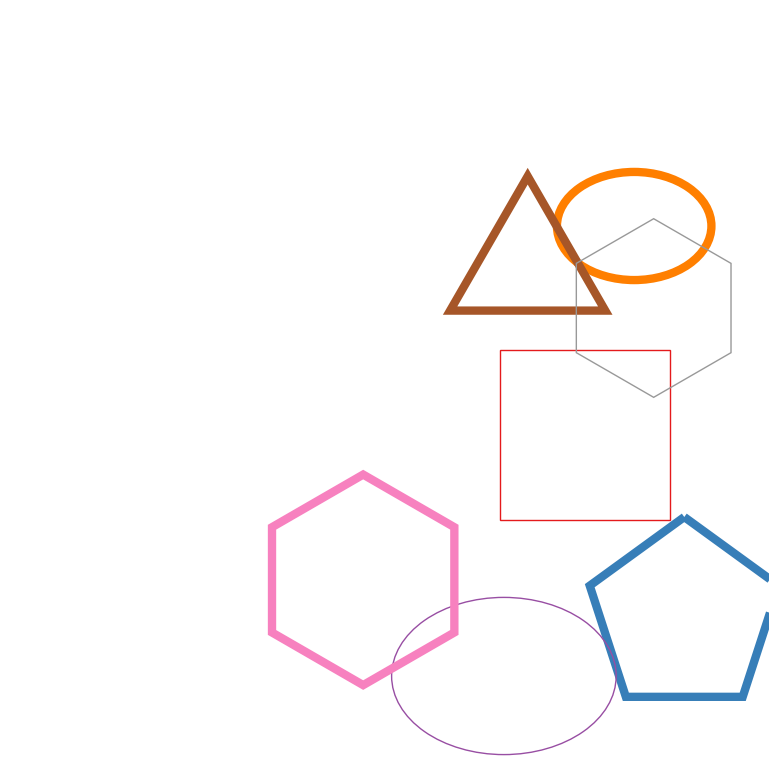[{"shape": "square", "thickness": 0.5, "radius": 0.55, "center": [0.759, 0.435]}, {"shape": "pentagon", "thickness": 3, "radius": 0.65, "center": [0.889, 0.199]}, {"shape": "oval", "thickness": 0.5, "radius": 0.73, "center": [0.654, 0.122]}, {"shape": "oval", "thickness": 3, "radius": 0.5, "center": [0.824, 0.706]}, {"shape": "triangle", "thickness": 3, "radius": 0.58, "center": [0.685, 0.655]}, {"shape": "hexagon", "thickness": 3, "radius": 0.68, "center": [0.472, 0.247]}, {"shape": "hexagon", "thickness": 0.5, "radius": 0.58, "center": [0.849, 0.6]}]